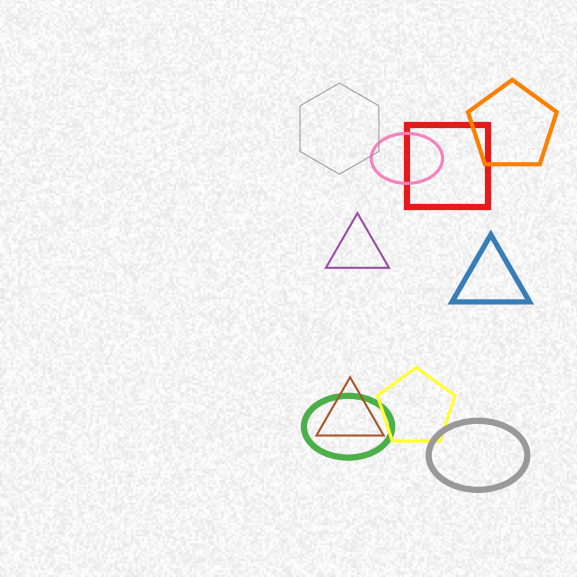[{"shape": "square", "thickness": 3, "radius": 0.35, "center": [0.775, 0.712]}, {"shape": "triangle", "thickness": 2.5, "radius": 0.39, "center": [0.85, 0.515]}, {"shape": "oval", "thickness": 3, "radius": 0.38, "center": [0.603, 0.26]}, {"shape": "triangle", "thickness": 1, "radius": 0.32, "center": [0.619, 0.567]}, {"shape": "pentagon", "thickness": 2, "radius": 0.4, "center": [0.887, 0.78]}, {"shape": "pentagon", "thickness": 1.5, "radius": 0.35, "center": [0.721, 0.292]}, {"shape": "triangle", "thickness": 1, "radius": 0.34, "center": [0.606, 0.279]}, {"shape": "oval", "thickness": 1.5, "radius": 0.31, "center": [0.705, 0.725]}, {"shape": "oval", "thickness": 3, "radius": 0.43, "center": [0.828, 0.211]}, {"shape": "hexagon", "thickness": 0.5, "radius": 0.39, "center": [0.588, 0.776]}]